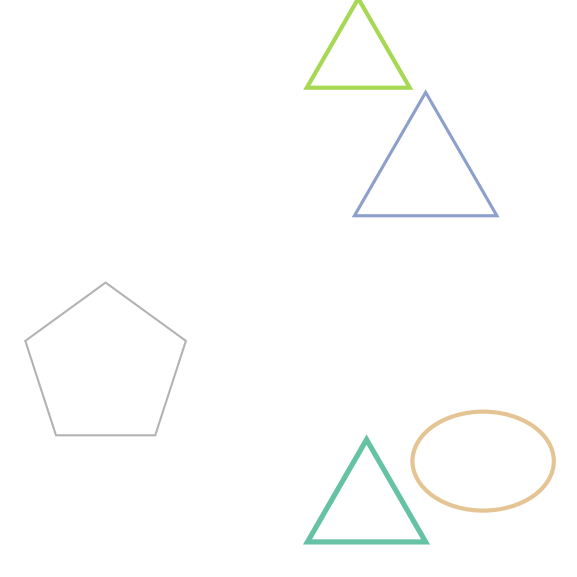[{"shape": "triangle", "thickness": 2.5, "radius": 0.59, "center": [0.635, 0.12]}, {"shape": "triangle", "thickness": 1.5, "radius": 0.71, "center": [0.737, 0.697]}, {"shape": "triangle", "thickness": 2, "radius": 0.51, "center": [0.62, 0.899]}, {"shape": "oval", "thickness": 2, "radius": 0.61, "center": [0.837, 0.201]}, {"shape": "pentagon", "thickness": 1, "radius": 0.73, "center": [0.183, 0.364]}]